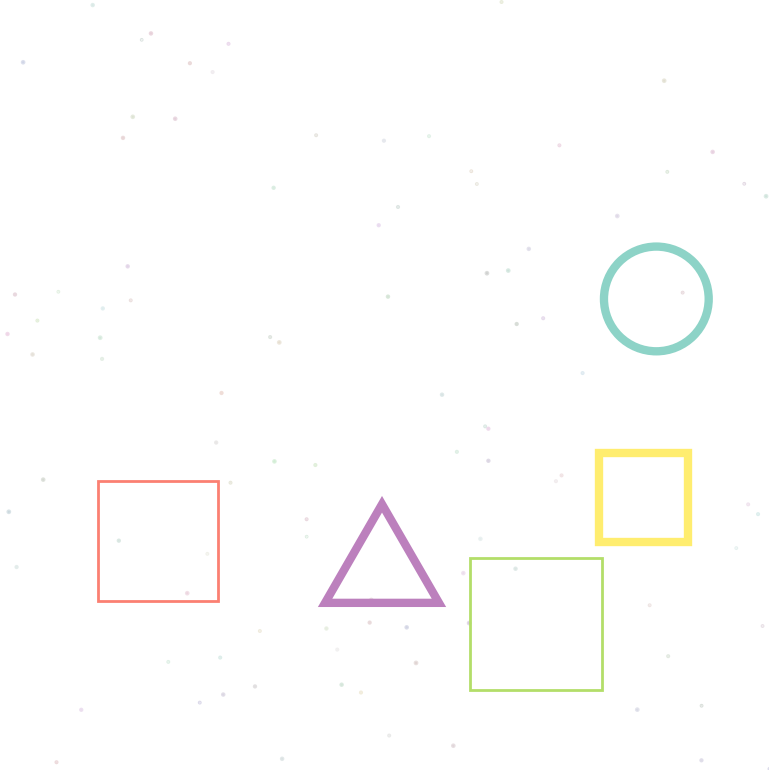[{"shape": "circle", "thickness": 3, "radius": 0.34, "center": [0.852, 0.612]}, {"shape": "square", "thickness": 1, "radius": 0.39, "center": [0.205, 0.298]}, {"shape": "square", "thickness": 1, "radius": 0.43, "center": [0.696, 0.189]}, {"shape": "triangle", "thickness": 3, "radius": 0.43, "center": [0.496, 0.26]}, {"shape": "square", "thickness": 3, "radius": 0.29, "center": [0.836, 0.354]}]